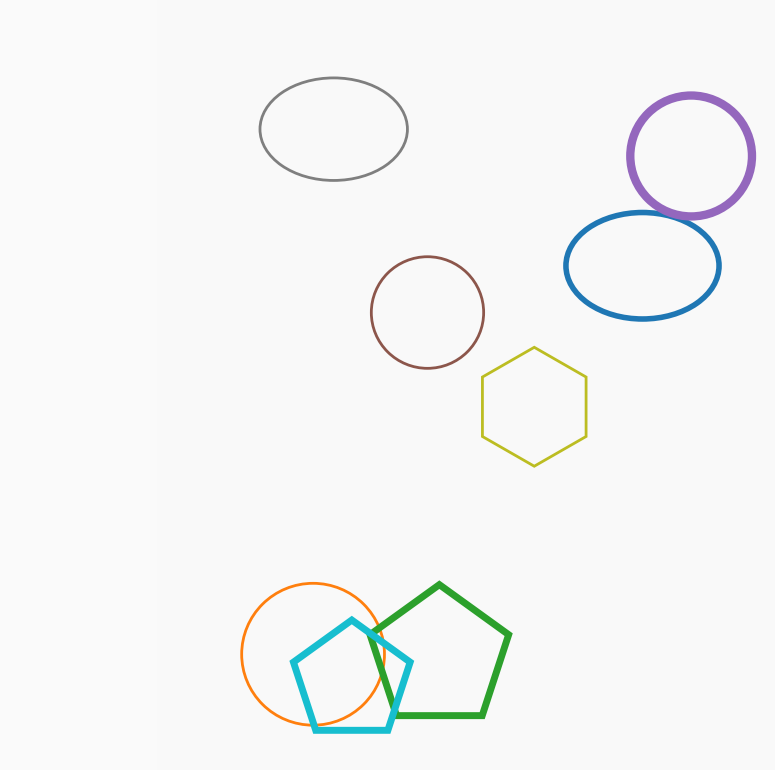[{"shape": "oval", "thickness": 2, "radius": 0.49, "center": [0.829, 0.655]}, {"shape": "circle", "thickness": 1, "radius": 0.46, "center": [0.404, 0.15]}, {"shape": "pentagon", "thickness": 2.5, "radius": 0.47, "center": [0.567, 0.147]}, {"shape": "circle", "thickness": 3, "radius": 0.39, "center": [0.892, 0.797]}, {"shape": "circle", "thickness": 1, "radius": 0.36, "center": [0.552, 0.594]}, {"shape": "oval", "thickness": 1, "radius": 0.48, "center": [0.431, 0.832]}, {"shape": "hexagon", "thickness": 1, "radius": 0.39, "center": [0.689, 0.472]}, {"shape": "pentagon", "thickness": 2.5, "radius": 0.4, "center": [0.454, 0.116]}]